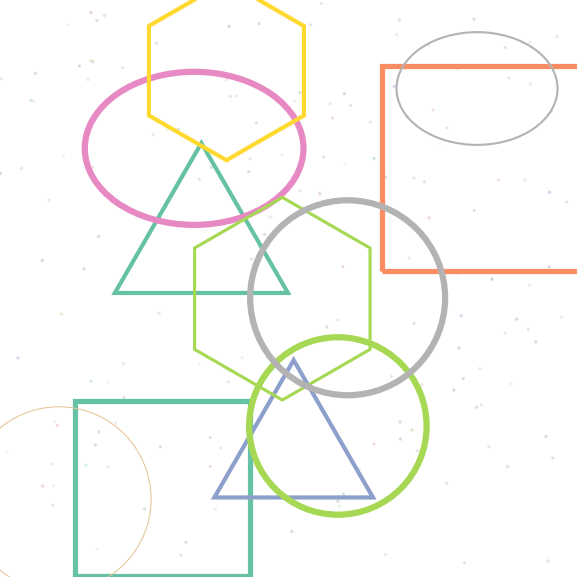[{"shape": "triangle", "thickness": 2, "radius": 0.87, "center": [0.349, 0.578]}, {"shape": "square", "thickness": 2.5, "radius": 0.76, "center": [0.281, 0.154]}, {"shape": "square", "thickness": 2.5, "radius": 0.89, "center": [0.84, 0.707]}, {"shape": "triangle", "thickness": 2, "radius": 0.79, "center": [0.508, 0.217]}, {"shape": "oval", "thickness": 3, "radius": 0.95, "center": [0.336, 0.742]}, {"shape": "circle", "thickness": 3, "radius": 0.77, "center": [0.585, 0.262]}, {"shape": "hexagon", "thickness": 1.5, "radius": 0.88, "center": [0.489, 0.482]}, {"shape": "hexagon", "thickness": 2, "radius": 0.77, "center": [0.392, 0.877]}, {"shape": "circle", "thickness": 0.5, "radius": 0.8, "center": [0.102, 0.135]}, {"shape": "circle", "thickness": 3, "radius": 0.84, "center": [0.602, 0.484]}, {"shape": "oval", "thickness": 1, "radius": 0.7, "center": [0.826, 0.846]}]